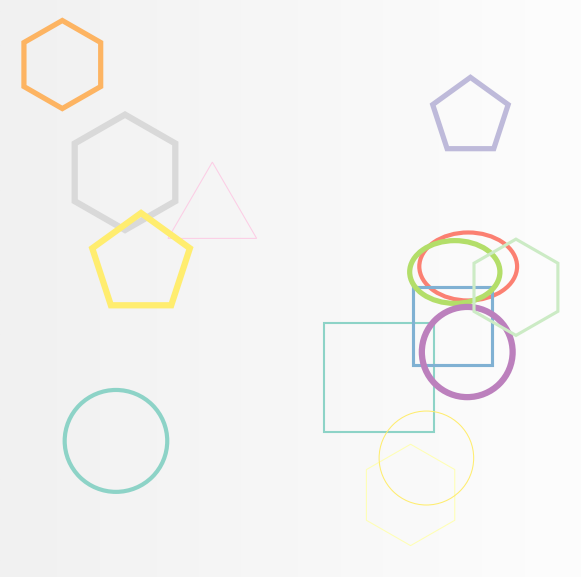[{"shape": "square", "thickness": 1, "radius": 0.47, "center": [0.652, 0.345]}, {"shape": "circle", "thickness": 2, "radius": 0.44, "center": [0.2, 0.236]}, {"shape": "hexagon", "thickness": 0.5, "radius": 0.44, "center": [0.706, 0.142]}, {"shape": "pentagon", "thickness": 2.5, "radius": 0.34, "center": [0.809, 0.797]}, {"shape": "oval", "thickness": 2, "radius": 0.42, "center": [0.806, 0.538]}, {"shape": "square", "thickness": 1.5, "radius": 0.34, "center": [0.779, 0.434]}, {"shape": "hexagon", "thickness": 2.5, "radius": 0.38, "center": [0.107, 0.887]}, {"shape": "oval", "thickness": 2.5, "radius": 0.39, "center": [0.782, 0.528]}, {"shape": "triangle", "thickness": 0.5, "radius": 0.44, "center": [0.365, 0.63]}, {"shape": "hexagon", "thickness": 3, "radius": 0.5, "center": [0.215, 0.701]}, {"shape": "circle", "thickness": 3, "radius": 0.39, "center": [0.804, 0.39]}, {"shape": "hexagon", "thickness": 1.5, "radius": 0.42, "center": [0.888, 0.502]}, {"shape": "pentagon", "thickness": 3, "radius": 0.44, "center": [0.243, 0.542]}, {"shape": "circle", "thickness": 0.5, "radius": 0.41, "center": [0.734, 0.206]}]